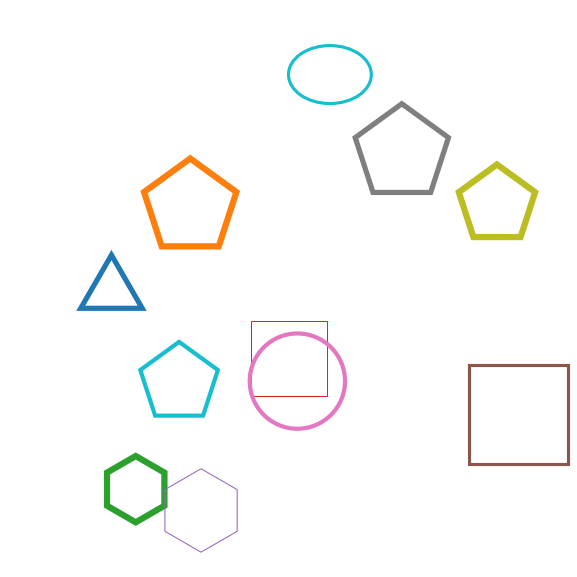[{"shape": "triangle", "thickness": 2.5, "radius": 0.31, "center": [0.193, 0.496]}, {"shape": "pentagon", "thickness": 3, "radius": 0.42, "center": [0.329, 0.641]}, {"shape": "hexagon", "thickness": 3, "radius": 0.29, "center": [0.235, 0.152]}, {"shape": "square", "thickness": 0.5, "radius": 0.33, "center": [0.5, 0.378]}, {"shape": "hexagon", "thickness": 0.5, "radius": 0.36, "center": [0.348, 0.115]}, {"shape": "square", "thickness": 1.5, "radius": 0.43, "center": [0.899, 0.281]}, {"shape": "circle", "thickness": 2, "radius": 0.41, "center": [0.515, 0.339]}, {"shape": "pentagon", "thickness": 2.5, "radius": 0.42, "center": [0.696, 0.735]}, {"shape": "pentagon", "thickness": 3, "radius": 0.35, "center": [0.861, 0.645]}, {"shape": "pentagon", "thickness": 2, "radius": 0.35, "center": [0.31, 0.337]}, {"shape": "oval", "thickness": 1.5, "radius": 0.36, "center": [0.571, 0.87]}]